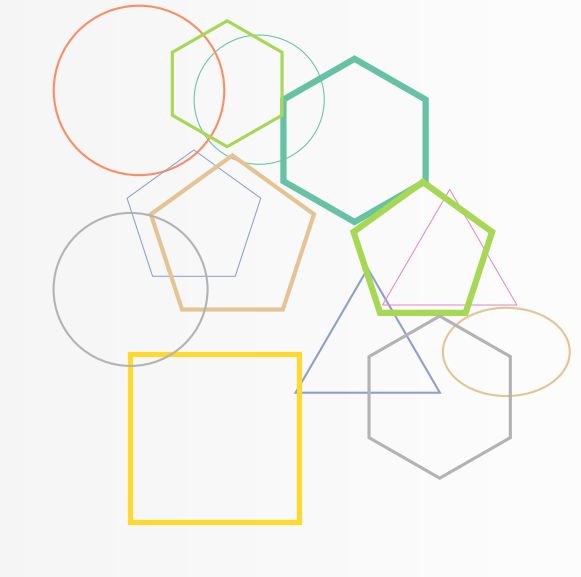[{"shape": "hexagon", "thickness": 3, "radius": 0.71, "center": [0.61, 0.756]}, {"shape": "circle", "thickness": 0.5, "radius": 0.56, "center": [0.446, 0.827]}, {"shape": "circle", "thickness": 1, "radius": 0.73, "center": [0.239, 0.843]}, {"shape": "triangle", "thickness": 1, "radius": 0.72, "center": [0.633, 0.391]}, {"shape": "pentagon", "thickness": 0.5, "radius": 0.6, "center": [0.334, 0.619]}, {"shape": "triangle", "thickness": 0.5, "radius": 0.67, "center": [0.774, 0.538]}, {"shape": "pentagon", "thickness": 3, "radius": 0.63, "center": [0.727, 0.559]}, {"shape": "hexagon", "thickness": 1.5, "radius": 0.54, "center": [0.391, 0.854]}, {"shape": "square", "thickness": 2.5, "radius": 0.73, "center": [0.369, 0.24]}, {"shape": "oval", "thickness": 1, "radius": 0.55, "center": [0.871, 0.39]}, {"shape": "pentagon", "thickness": 2, "radius": 0.74, "center": [0.4, 0.582]}, {"shape": "circle", "thickness": 1, "radius": 0.66, "center": [0.225, 0.498]}, {"shape": "hexagon", "thickness": 1.5, "radius": 0.7, "center": [0.756, 0.311]}]